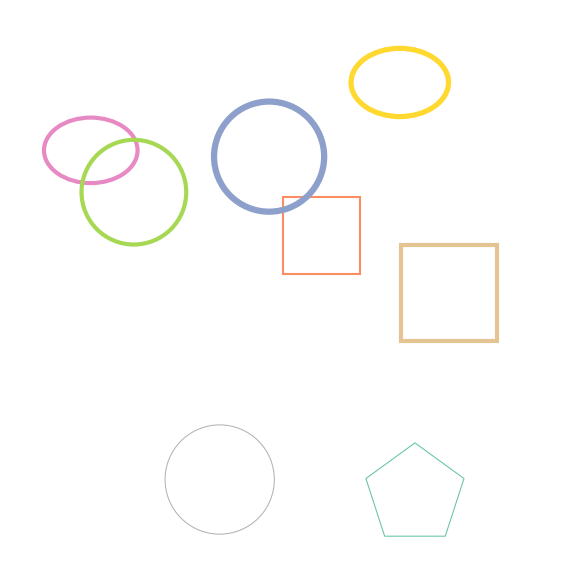[{"shape": "pentagon", "thickness": 0.5, "radius": 0.45, "center": [0.719, 0.143]}, {"shape": "square", "thickness": 1, "radius": 0.33, "center": [0.556, 0.591]}, {"shape": "circle", "thickness": 3, "radius": 0.48, "center": [0.466, 0.728]}, {"shape": "oval", "thickness": 2, "radius": 0.41, "center": [0.157, 0.739]}, {"shape": "circle", "thickness": 2, "radius": 0.45, "center": [0.232, 0.666]}, {"shape": "oval", "thickness": 2.5, "radius": 0.42, "center": [0.692, 0.856]}, {"shape": "square", "thickness": 2, "radius": 0.42, "center": [0.777, 0.492]}, {"shape": "circle", "thickness": 0.5, "radius": 0.47, "center": [0.38, 0.169]}]